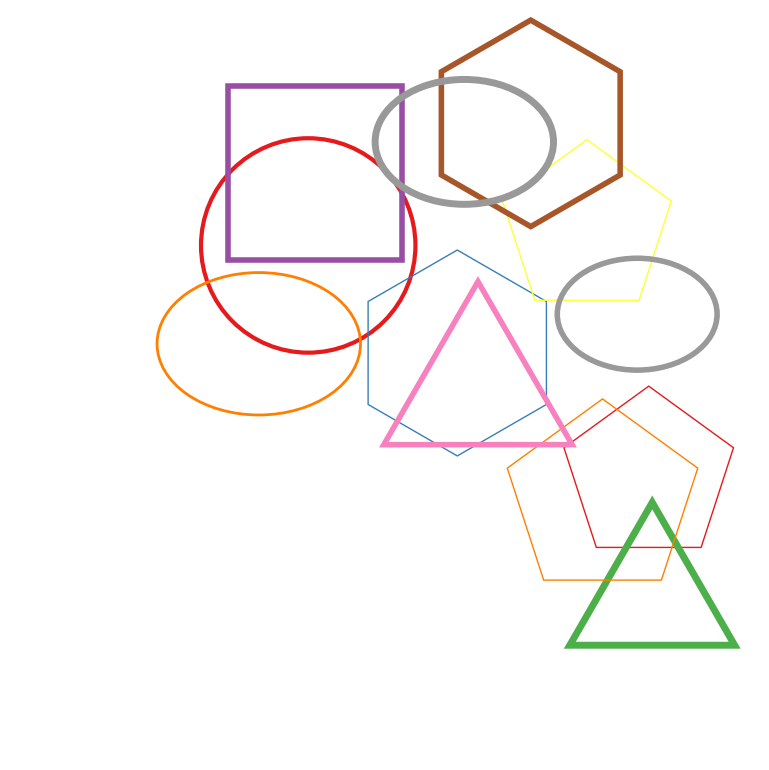[{"shape": "circle", "thickness": 1.5, "radius": 0.7, "center": [0.4, 0.681]}, {"shape": "pentagon", "thickness": 0.5, "radius": 0.58, "center": [0.842, 0.383]}, {"shape": "hexagon", "thickness": 0.5, "radius": 0.67, "center": [0.594, 0.542]}, {"shape": "triangle", "thickness": 2.5, "radius": 0.62, "center": [0.847, 0.224]}, {"shape": "square", "thickness": 2, "radius": 0.56, "center": [0.409, 0.775]}, {"shape": "oval", "thickness": 1, "radius": 0.66, "center": [0.336, 0.554]}, {"shape": "pentagon", "thickness": 0.5, "radius": 0.65, "center": [0.783, 0.352]}, {"shape": "pentagon", "thickness": 0.5, "radius": 0.58, "center": [0.762, 0.703]}, {"shape": "hexagon", "thickness": 2, "radius": 0.67, "center": [0.689, 0.84]}, {"shape": "triangle", "thickness": 2, "radius": 0.71, "center": [0.621, 0.493]}, {"shape": "oval", "thickness": 2, "radius": 0.52, "center": [0.828, 0.592]}, {"shape": "oval", "thickness": 2.5, "radius": 0.58, "center": [0.603, 0.816]}]